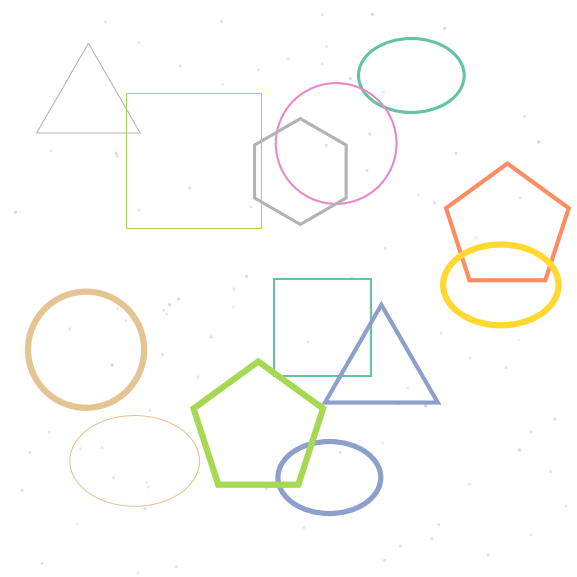[{"shape": "oval", "thickness": 1.5, "radius": 0.46, "center": [0.712, 0.868]}, {"shape": "square", "thickness": 1, "radius": 0.42, "center": [0.559, 0.432]}, {"shape": "pentagon", "thickness": 2, "radius": 0.56, "center": [0.879, 0.604]}, {"shape": "triangle", "thickness": 2, "radius": 0.56, "center": [0.66, 0.358]}, {"shape": "oval", "thickness": 2.5, "radius": 0.45, "center": [0.57, 0.172]}, {"shape": "circle", "thickness": 1, "radius": 0.52, "center": [0.582, 0.751]}, {"shape": "pentagon", "thickness": 3, "radius": 0.59, "center": [0.447, 0.255]}, {"shape": "square", "thickness": 0.5, "radius": 0.58, "center": [0.335, 0.721]}, {"shape": "oval", "thickness": 3, "radius": 0.5, "center": [0.867, 0.506]}, {"shape": "circle", "thickness": 3, "radius": 0.5, "center": [0.149, 0.394]}, {"shape": "oval", "thickness": 0.5, "radius": 0.56, "center": [0.233, 0.201]}, {"shape": "hexagon", "thickness": 1.5, "radius": 0.46, "center": [0.52, 0.702]}, {"shape": "triangle", "thickness": 0.5, "radius": 0.52, "center": [0.153, 0.821]}]